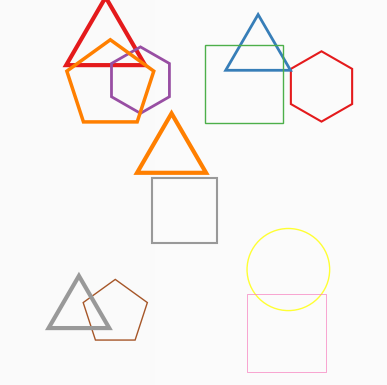[{"shape": "triangle", "thickness": 3, "radius": 0.59, "center": [0.273, 0.89]}, {"shape": "hexagon", "thickness": 1.5, "radius": 0.46, "center": [0.83, 0.775]}, {"shape": "triangle", "thickness": 2, "radius": 0.48, "center": [0.666, 0.866]}, {"shape": "square", "thickness": 1, "radius": 0.51, "center": [0.63, 0.781]}, {"shape": "hexagon", "thickness": 2, "radius": 0.43, "center": [0.362, 0.792]}, {"shape": "pentagon", "thickness": 2.5, "radius": 0.59, "center": [0.285, 0.779]}, {"shape": "triangle", "thickness": 3, "radius": 0.51, "center": [0.443, 0.603]}, {"shape": "circle", "thickness": 1, "radius": 0.53, "center": [0.744, 0.3]}, {"shape": "pentagon", "thickness": 1, "radius": 0.44, "center": [0.297, 0.187]}, {"shape": "square", "thickness": 0.5, "radius": 0.51, "center": [0.739, 0.135]}, {"shape": "square", "thickness": 1.5, "radius": 0.42, "center": [0.476, 0.453]}, {"shape": "triangle", "thickness": 3, "radius": 0.45, "center": [0.204, 0.193]}]